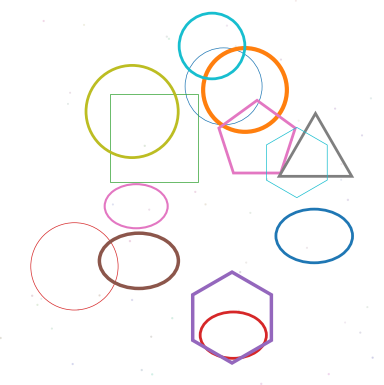[{"shape": "oval", "thickness": 2, "radius": 0.5, "center": [0.816, 0.387]}, {"shape": "circle", "thickness": 0.5, "radius": 0.5, "center": [0.581, 0.776]}, {"shape": "circle", "thickness": 3, "radius": 0.54, "center": [0.636, 0.766]}, {"shape": "square", "thickness": 0.5, "radius": 0.57, "center": [0.4, 0.642]}, {"shape": "oval", "thickness": 2, "radius": 0.43, "center": [0.606, 0.129]}, {"shape": "circle", "thickness": 0.5, "radius": 0.57, "center": [0.193, 0.308]}, {"shape": "hexagon", "thickness": 2.5, "radius": 0.59, "center": [0.603, 0.175]}, {"shape": "oval", "thickness": 2.5, "radius": 0.51, "center": [0.361, 0.323]}, {"shape": "pentagon", "thickness": 2, "radius": 0.52, "center": [0.668, 0.635]}, {"shape": "oval", "thickness": 1.5, "radius": 0.41, "center": [0.354, 0.464]}, {"shape": "triangle", "thickness": 2, "radius": 0.54, "center": [0.819, 0.596]}, {"shape": "circle", "thickness": 2, "radius": 0.6, "center": [0.343, 0.71]}, {"shape": "circle", "thickness": 2, "radius": 0.43, "center": [0.551, 0.881]}, {"shape": "hexagon", "thickness": 0.5, "radius": 0.46, "center": [0.771, 0.578]}]